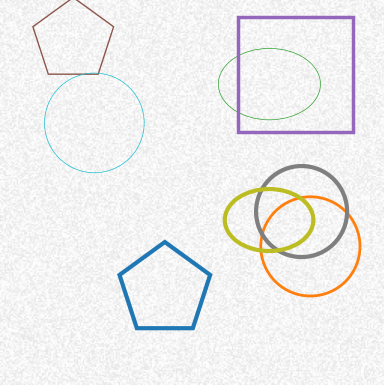[{"shape": "pentagon", "thickness": 3, "radius": 0.62, "center": [0.428, 0.248]}, {"shape": "circle", "thickness": 2, "radius": 0.64, "center": [0.806, 0.36]}, {"shape": "oval", "thickness": 0.5, "radius": 0.66, "center": [0.7, 0.782]}, {"shape": "square", "thickness": 2.5, "radius": 0.75, "center": [0.767, 0.807]}, {"shape": "pentagon", "thickness": 1, "radius": 0.55, "center": [0.19, 0.896]}, {"shape": "circle", "thickness": 3, "radius": 0.59, "center": [0.783, 0.451]}, {"shape": "oval", "thickness": 3, "radius": 0.57, "center": [0.699, 0.429]}, {"shape": "circle", "thickness": 0.5, "radius": 0.65, "center": [0.245, 0.681]}]